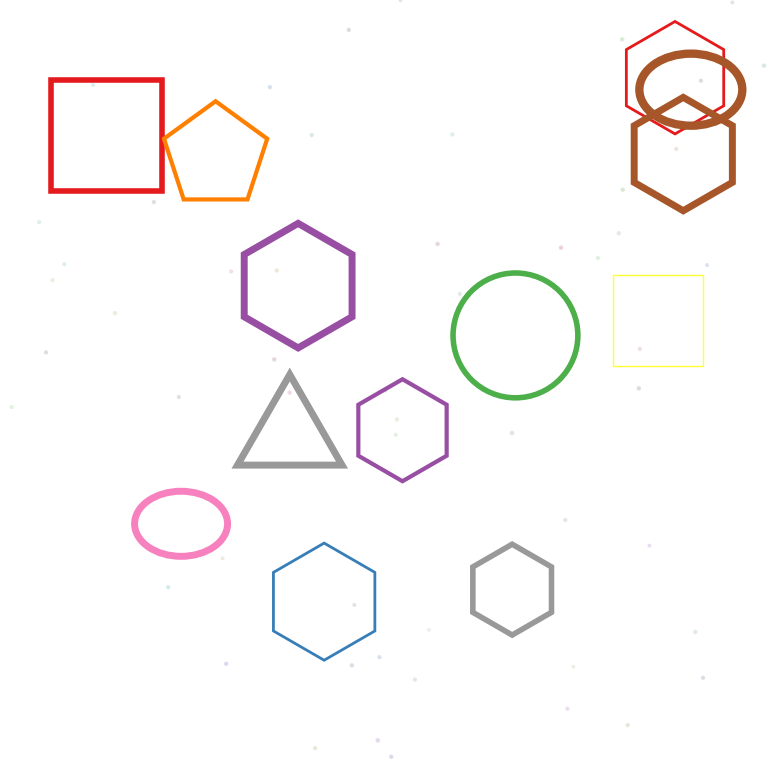[{"shape": "square", "thickness": 2, "radius": 0.36, "center": [0.138, 0.824]}, {"shape": "hexagon", "thickness": 1, "radius": 0.37, "center": [0.877, 0.899]}, {"shape": "hexagon", "thickness": 1, "radius": 0.38, "center": [0.421, 0.219]}, {"shape": "circle", "thickness": 2, "radius": 0.41, "center": [0.669, 0.564]}, {"shape": "hexagon", "thickness": 2.5, "radius": 0.4, "center": [0.387, 0.629]}, {"shape": "hexagon", "thickness": 1.5, "radius": 0.33, "center": [0.523, 0.441]}, {"shape": "pentagon", "thickness": 1.5, "radius": 0.35, "center": [0.28, 0.798]}, {"shape": "square", "thickness": 0.5, "radius": 0.29, "center": [0.854, 0.584]}, {"shape": "hexagon", "thickness": 2.5, "radius": 0.37, "center": [0.887, 0.8]}, {"shape": "oval", "thickness": 3, "radius": 0.33, "center": [0.897, 0.884]}, {"shape": "oval", "thickness": 2.5, "radius": 0.3, "center": [0.235, 0.32]}, {"shape": "triangle", "thickness": 2.5, "radius": 0.39, "center": [0.376, 0.435]}, {"shape": "hexagon", "thickness": 2, "radius": 0.29, "center": [0.665, 0.234]}]